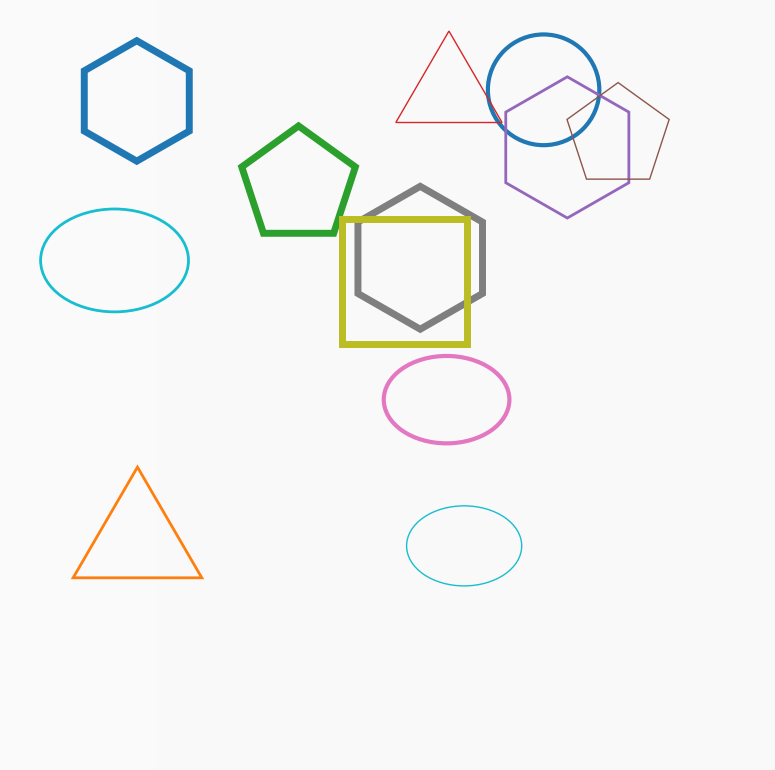[{"shape": "circle", "thickness": 1.5, "radius": 0.36, "center": [0.701, 0.883]}, {"shape": "hexagon", "thickness": 2.5, "radius": 0.39, "center": [0.176, 0.869]}, {"shape": "triangle", "thickness": 1, "radius": 0.48, "center": [0.177, 0.298]}, {"shape": "pentagon", "thickness": 2.5, "radius": 0.39, "center": [0.385, 0.759]}, {"shape": "triangle", "thickness": 0.5, "radius": 0.4, "center": [0.579, 0.88]}, {"shape": "hexagon", "thickness": 1, "radius": 0.46, "center": [0.732, 0.809]}, {"shape": "pentagon", "thickness": 0.5, "radius": 0.35, "center": [0.798, 0.823]}, {"shape": "oval", "thickness": 1.5, "radius": 0.41, "center": [0.576, 0.481]}, {"shape": "hexagon", "thickness": 2.5, "radius": 0.46, "center": [0.542, 0.665]}, {"shape": "square", "thickness": 2.5, "radius": 0.4, "center": [0.522, 0.635]}, {"shape": "oval", "thickness": 1, "radius": 0.48, "center": [0.148, 0.662]}, {"shape": "oval", "thickness": 0.5, "radius": 0.37, "center": [0.599, 0.291]}]